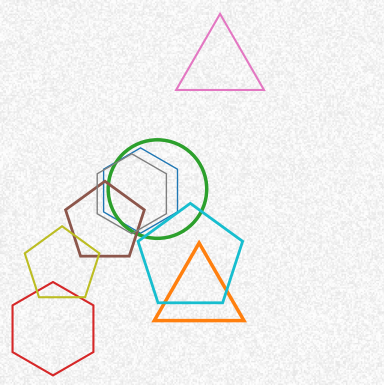[{"shape": "hexagon", "thickness": 1, "radius": 0.55, "center": [0.365, 0.505]}, {"shape": "triangle", "thickness": 2.5, "radius": 0.67, "center": [0.517, 0.235]}, {"shape": "circle", "thickness": 2.5, "radius": 0.64, "center": [0.409, 0.509]}, {"shape": "hexagon", "thickness": 1.5, "radius": 0.61, "center": [0.138, 0.146]}, {"shape": "pentagon", "thickness": 2, "radius": 0.54, "center": [0.273, 0.422]}, {"shape": "triangle", "thickness": 1.5, "radius": 0.66, "center": [0.572, 0.832]}, {"shape": "hexagon", "thickness": 1, "radius": 0.52, "center": [0.342, 0.497]}, {"shape": "pentagon", "thickness": 1.5, "radius": 0.51, "center": [0.161, 0.31]}, {"shape": "pentagon", "thickness": 2, "radius": 0.71, "center": [0.494, 0.329]}]